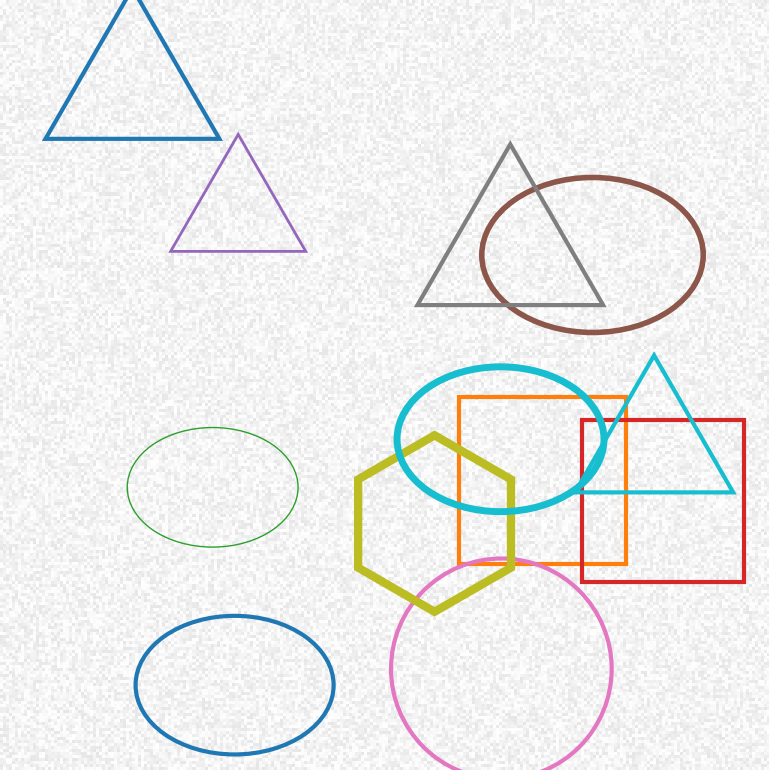[{"shape": "oval", "thickness": 1.5, "radius": 0.64, "center": [0.305, 0.11]}, {"shape": "triangle", "thickness": 1.5, "radius": 0.65, "center": [0.172, 0.885]}, {"shape": "square", "thickness": 1.5, "radius": 0.54, "center": [0.704, 0.376]}, {"shape": "oval", "thickness": 0.5, "radius": 0.55, "center": [0.276, 0.367]}, {"shape": "square", "thickness": 1.5, "radius": 0.53, "center": [0.861, 0.349]}, {"shape": "triangle", "thickness": 1, "radius": 0.51, "center": [0.309, 0.724]}, {"shape": "oval", "thickness": 2, "radius": 0.72, "center": [0.769, 0.669]}, {"shape": "circle", "thickness": 1.5, "radius": 0.72, "center": [0.651, 0.131]}, {"shape": "triangle", "thickness": 1.5, "radius": 0.7, "center": [0.663, 0.673]}, {"shape": "hexagon", "thickness": 3, "radius": 0.57, "center": [0.564, 0.32]}, {"shape": "oval", "thickness": 2.5, "radius": 0.67, "center": [0.65, 0.43]}, {"shape": "triangle", "thickness": 1.5, "radius": 0.59, "center": [0.849, 0.42]}]